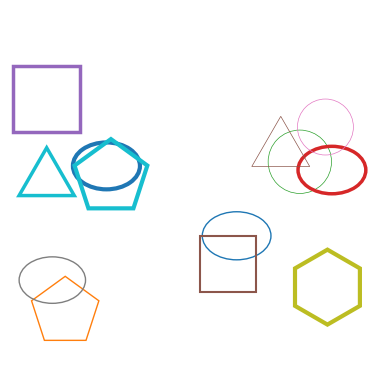[{"shape": "oval", "thickness": 1, "radius": 0.45, "center": [0.615, 0.388]}, {"shape": "oval", "thickness": 3, "radius": 0.44, "center": [0.276, 0.569]}, {"shape": "pentagon", "thickness": 1, "radius": 0.46, "center": [0.169, 0.19]}, {"shape": "circle", "thickness": 0.5, "radius": 0.41, "center": [0.779, 0.58]}, {"shape": "oval", "thickness": 2.5, "radius": 0.44, "center": [0.862, 0.558]}, {"shape": "square", "thickness": 2.5, "radius": 0.43, "center": [0.121, 0.742]}, {"shape": "square", "thickness": 1.5, "radius": 0.36, "center": [0.592, 0.314]}, {"shape": "triangle", "thickness": 0.5, "radius": 0.43, "center": [0.729, 0.611]}, {"shape": "circle", "thickness": 0.5, "radius": 0.36, "center": [0.845, 0.67]}, {"shape": "oval", "thickness": 1, "radius": 0.43, "center": [0.136, 0.273]}, {"shape": "hexagon", "thickness": 3, "radius": 0.49, "center": [0.851, 0.254]}, {"shape": "pentagon", "thickness": 3, "radius": 0.5, "center": [0.288, 0.539]}, {"shape": "triangle", "thickness": 2.5, "radius": 0.41, "center": [0.121, 0.533]}]